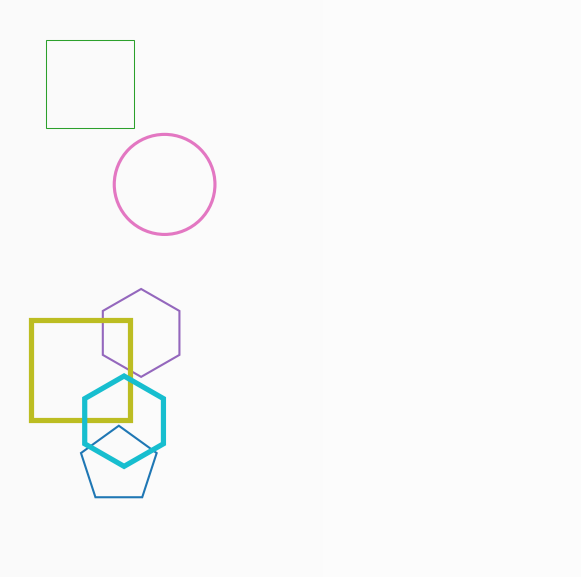[{"shape": "pentagon", "thickness": 1, "radius": 0.34, "center": [0.204, 0.193]}, {"shape": "square", "thickness": 0.5, "radius": 0.38, "center": [0.155, 0.854]}, {"shape": "hexagon", "thickness": 1, "radius": 0.38, "center": [0.243, 0.423]}, {"shape": "circle", "thickness": 1.5, "radius": 0.43, "center": [0.283, 0.68]}, {"shape": "square", "thickness": 2.5, "radius": 0.43, "center": [0.138, 0.359]}, {"shape": "hexagon", "thickness": 2.5, "radius": 0.39, "center": [0.213, 0.27]}]